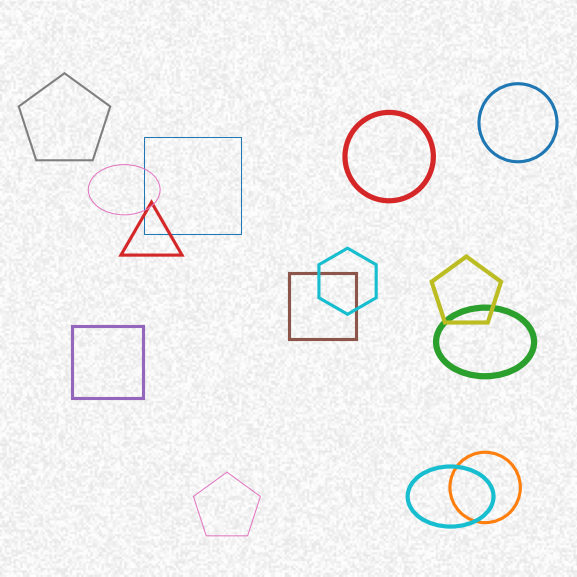[{"shape": "circle", "thickness": 1.5, "radius": 0.34, "center": [0.897, 0.787]}, {"shape": "square", "thickness": 0.5, "radius": 0.42, "center": [0.333, 0.678]}, {"shape": "circle", "thickness": 1.5, "radius": 0.3, "center": [0.84, 0.155]}, {"shape": "oval", "thickness": 3, "radius": 0.42, "center": [0.84, 0.407]}, {"shape": "triangle", "thickness": 1.5, "radius": 0.31, "center": [0.262, 0.588]}, {"shape": "circle", "thickness": 2.5, "radius": 0.38, "center": [0.674, 0.728]}, {"shape": "square", "thickness": 1.5, "radius": 0.31, "center": [0.186, 0.372]}, {"shape": "square", "thickness": 1.5, "radius": 0.29, "center": [0.558, 0.469]}, {"shape": "pentagon", "thickness": 0.5, "radius": 0.3, "center": [0.393, 0.121]}, {"shape": "oval", "thickness": 0.5, "radius": 0.31, "center": [0.215, 0.671]}, {"shape": "pentagon", "thickness": 1, "radius": 0.42, "center": [0.112, 0.789]}, {"shape": "pentagon", "thickness": 2, "radius": 0.32, "center": [0.808, 0.492]}, {"shape": "hexagon", "thickness": 1.5, "radius": 0.29, "center": [0.602, 0.512]}, {"shape": "oval", "thickness": 2, "radius": 0.37, "center": [0.78, 0.139]}]